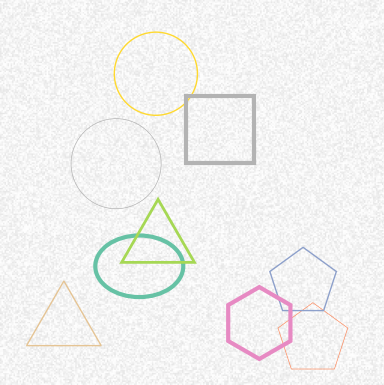[{"shape": "oval", "thickness": 3, "radius": 0.57, "center": [0.362, 0.308]}, {"shape": "pentagon", "thickness": 0.5, "radius": 0.48, "center": [0.813, 0.119]}, {"shape": "pentagon", "thickness": 1, "radius": 0.45, "center": [0.787, 0.267]}, {"shape": "hexagon", "thickness": 3, "radius": 0.47, "center": [0.674, 0.161]}, {"shape": "triangle", "thickness": 2, "radius": 0.55, "center": [0.411, 0.373]}, {"shape": "circle", "thickness": 1, "radius": 0.54, "center": [0.405, 0.809]}, {"shape": "triangle", "thickness": 1, "radius": 0.56, "center": [0.166, 0.158]}, {"shape": "circle", "thickness": 0.5, "radius": 0.58, "center": [0.302, 0.575]}, {"shape": "square", "thickness": 3, "radius": 0.44, "center": [0.572, 0.663]}]